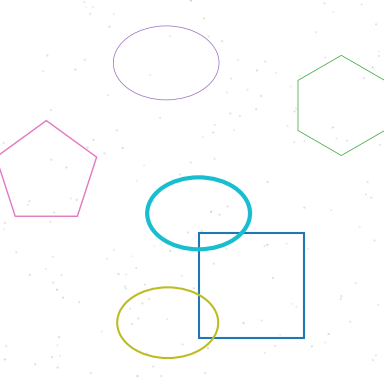[{"shape": "square", "thickness": 1.5, "radius": 0.68, "center": [0.654, 0.258]}, {"shape": "hexagon", "thickness": 0.5, "radius": 0.65, "center": [0.887, 0.726]}, {"shape": "oval", "thickness": 0.5, "radius": 0.69, "center": [0.432, 0.837]}, {"shape": "pentagon", "thickness": 1, "radius": 0.69, "center": [0.12, 0.549]}, {"shape": "oval", "thickness": 1.5, "radius": 0.66, "center": [0.436, 0.162]}, {"shape": "oval", "thickness": 3, "radius": 0.67, "center": [0.516, 0.446]}]